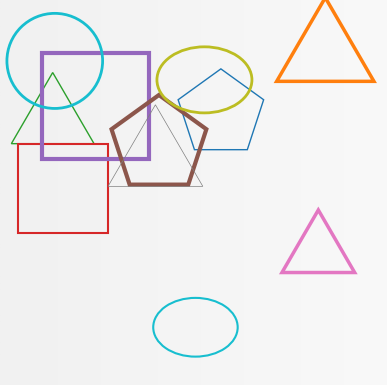[{"shape": "pentagon", "thickness": 1, "radius": 0.58, "center": [0.57, 0.705]}, {"shape": "triangle", "thickness": 2.5, "radius": 0.72, "center": [0.839, 0.861]}, {"shape": "triangle", "thickness": 1, "radius": 0.62, "center": [0.136, 0.688]}, {"shape": "square", "thickness": 1.5, "radius": 0.58, "center": [0.164, 0.511]}, {"shape": "square", "thickness": 3, "radius": 0.69, "center": [0.246, 0.725]}, {"shape": "pentagon", "thickness": 3, "radius": 0.64, "center": [0.41, 0.625]}, {"shape": "triangle", "thickness": 2.5, "radius": 0.54, "center": [0.821, 0.346]}, {"shape": "triangle", "thickness": 0.5, "radius": 0.71, "center": [0.401, 0.587]}, {"shape": "oval", "thickness": 2, "radius": 0.61, "center": [0.528, 0.793]}, {"shape": "oval", "thickness": 1.5, "radius": 0.54, "center": [0.504, 0.15]}, {"shape": "circle", "thickness": 2, "radius": 0.62, "center": [0.141, 0.842]}]